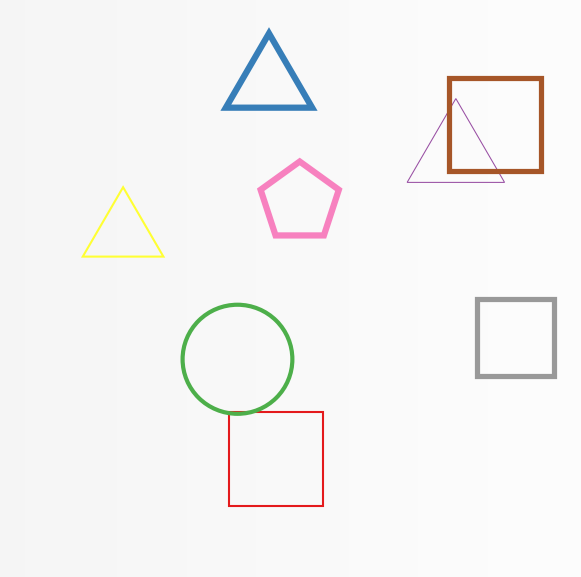[{"shape": "square", "thickness": 1, "radius": 0.41, "center": [0.475, 0.204]}, {"shape": "triangle", "thickness": 3, "radius": 0.43, "center": [0.463, 0.856]}, {"shape": "circle", "thickness": 2, "radius": 0.47, "center": [0.409, 0.377]}, {"shape": "triangle", "thickness": 0.5, "radius": 0.48, "center": [0.784, 0.732]}, {"shape": "triangle", "thickness": 1, "radius": 0.4, "center": [0.212, 0.595]}, {"shape": "square", "thickness": 2.5, "radius": 0.4, "center": [0.852, 0.783]}, {"shape": "pentagon", "thickness": 3, "radius": 0.35, "center": [0.516, 0.649]}, {"shape": "square", "thickness": 2.5, "radius": 0.33, "center": [0.887, 0.415]}]